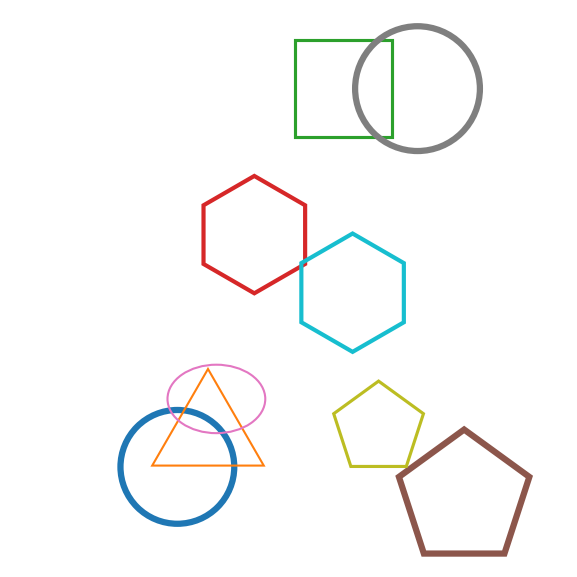[{"shape": "circle", "thickness": 3, "radius": 0.49, "center": [0.307, 0.191]}, {"shape": "triangle", "thickness": 1, "radius": 0.56, "center": [0.36, 0.249]}, {"shape": "square", "thickness": 1.5, "radius": 0.42, "center": [0.595, 0.846]}, {"shape": "hexagon", "thickness": 2, "radius": 0.51, "center": [0.44, 0.593]}, {"shape": "pentagon", "thickness": 3, "radius": 0.59, "center": [0.804, 0.137]}, {"shape": "oval", "thickness": 1, "radius": 0.42, "center": [0.375, 0.308]}, {"shape": "circle", "thickness": 3, "radius": 0.54, "center": [0.723, 0.846]}, {"shape": "pentagon", "thickness": 1.5, "radius": 0.41, "center": [0.656, 0.258]}, {"shape": "hexagon", "thickness": 2, "radius": 0.51, "center": [0.611, 0.492]}]